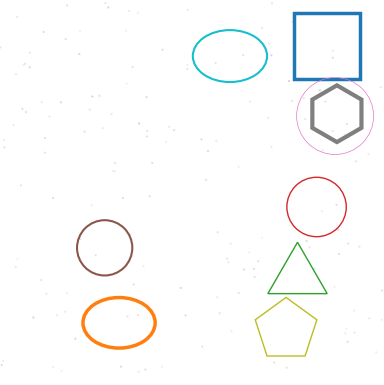[{"shape": "square", "thickness": 2.5, "radius": 0.43, "center": [0.85, 0.88]}, {"shape": "oval", "thickness": 2.5, "radius": 0.47, "center": [0.309, 0.162]}, {"shape": "triangle", "thickness": 1, "radius": 0.44, "center": [0.773, 0.282]}, {"shape": "circle", "thickness": 1, "radius": 0.39, "center": [0.822, 0.462]}, {"shape": "circle", "thickness": 1.5, "radius": 0.36, "center": [0.272, 0.356]}, {"shape": "circle", "thickness": 0.5, "radius": 0.5, "center": [0.87, 0.699]}, {"shape": "hexagon", "thickness": 3, "radius": 0.37, "center": [0.875, 0.705]}, {"shape": "pentagon", "thickness": 1, "radius": 0.42, "center": [0.743, 0.143]}, {"shape": "oval", "thickness": 1.5, "radius": 0.48, "center": [0.597, 0.854]}]